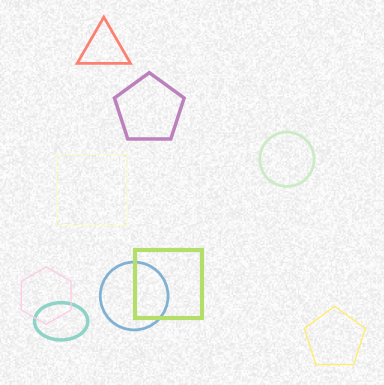[{"shape": "oval", "thickness": 2.5, "radius": 0.35, "center": [0.159, 0.165]}, {"shape": "square", "thickness": 0.5, "radius": 0.46, "center": [0.238, 0.509]}, {"shape": "triangle", "thickness": 2, "radius": 0.4, "center": [0.27, 0.875]}, {"shape": "circle", "thickness": 2, "radius": 0.44, "center": [0.348, 0.231]}, {"shape": "square", "thickness": 3, "radius": 0.44, "center": [0.439, 0.262]}, {"shape": "hexagon", "thickness": 1, "radius": 0.37, "center": [0.12, 0.232]}, {"shape": "pentagon", "thickness": 2.5, "radius": 0.48, "center": [0.388, 0.716]}, {"shape": "circle", "thickness": 2, "radius": 0.35, "center": [0.745, 0.586]}, {"shape": "pentagon", "thickness": 1, "radius": 0.42, "center": [0.87, 0.121]}]